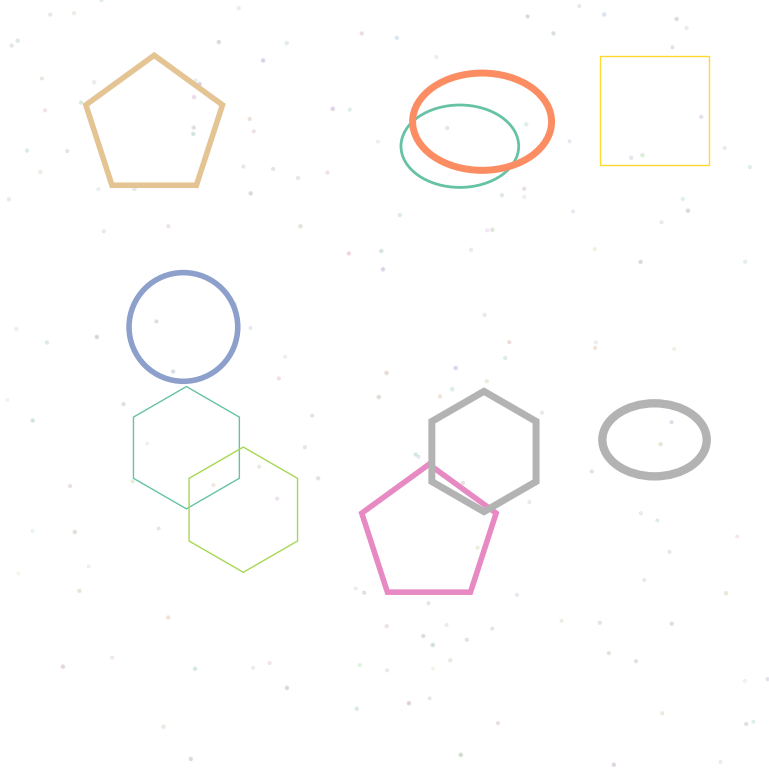[{"shape": "oval", "thickness": 1, "radius": 0.38, "center": [0.597, 0.81]}, {"shape": "hexagon", "thickness": 0.5, "radius": 0.4, "center": [0.242, 0.419]}, {"shape": "oval", "thickness": 2.5, "radius": 0.45, "center": [0.626, 0.842]}, {"shape": "circle", "thickness": 2, "radius": 0.35, "center": [0.238, 0.575]}, {"shape": "pentagon", "thickness": 2, "radius": 0.46, "center": [0.557, 0.305]}, {"shape": "hexagon", "thickness": 0.5, "radius": 0.41, "center": [0.316, 0.338]}, {"shape": "square", "thickness": 0.5, "radius": 0.35, "center": [0.85, 0.857]}, {"shape": "pentagon", "thickness": 2, "radius": 0.47, "center": [0.2, 0.835]}, {"shape": "oval", "thickness": 3, "radius": 0.34, "center": [0.85, 0.429]}, {"shape": "hexagon", "thickness": 2.5, "radius": 0.39, "center": [0.629, 0.414]}]